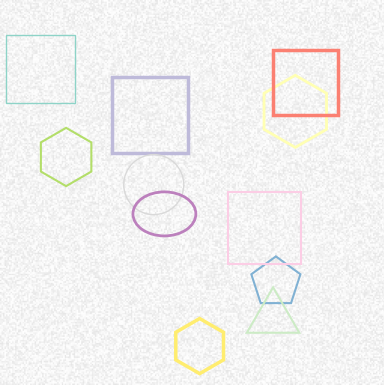[{"shape": "square", "thickness": 1, "radius": 0.44, "center": [0.105, 0.821]}, {"shape": "hexagon", "thickness": 2, "radius": 0.47, "center": [0.767, 0.711]}, {"shape": "square", "thickness": 2.5, "radius": 0.49, "center": [0.389, 0.702]}, {"shape": "square", "thickness": 2.5, "radius": 0.42, "center": [0.792, 0.785]}, {"shape": "pentagon", "thickness": 1.5, "radius": 0.34, "center": [0.717, 0.267]}, {"shape": "hexagon", "thickness": 1.5, "radius": 0.38, "center": [0.172, 0.592]}, {"shape": "square", "thickness": 1.5, "radius": 0.47, "center": [0.687, 0.408]}, {"shape": "circle", "thickness": 1, "radius": 0.39, "center": [0.399, 0.52]}, {"shape": "oval", "thickness": 2, "radius": 0.41, "center": [0.427, 0.444]}, {"shape": "triangle", "thickness": 1.5, "radius": 0.39, "center": [0.709, 0.175]}, {"shape": "hexagon", "thickness": 2.5, "radius": 0.36, "center": [0.519, 0.101]}]